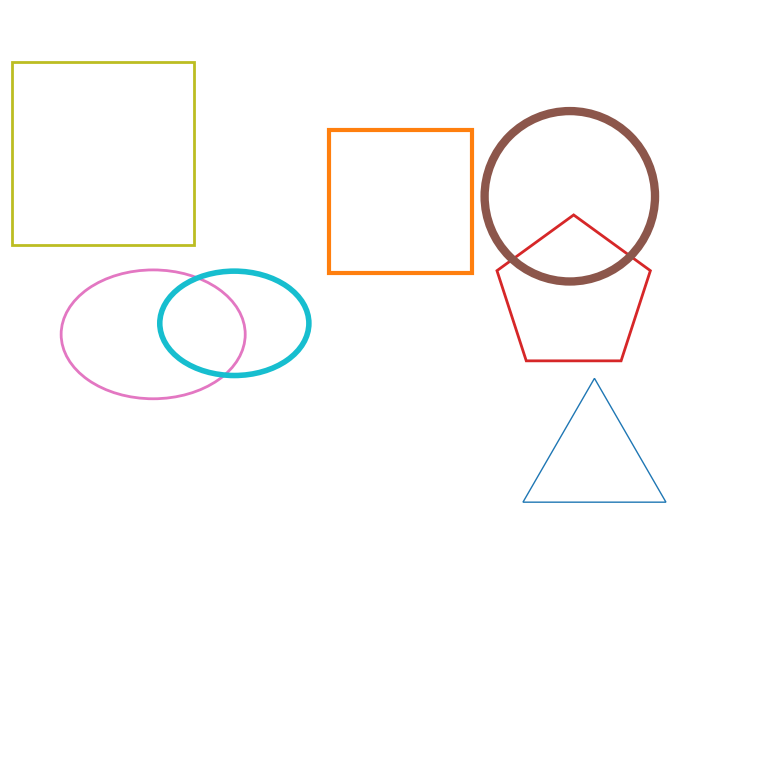[{"shape": "triangle", "thickness": 0.5, "radius": 0.54, "center": [0.772, 0.401]}, {"shape": "square", "thickness": 1.5, "radius": 0.47, "center": [0.52, 0.738]}, {"shape": "pentagon", "thickness": 1, "radius": 0.52, "center": [0.745, 0.616]}, {"shape": "circle", "thickness": 3, "radius": 0.55, "center": [0.74, 0.745]}, {"shape": "oval", "thickness": 1, "radius": 0.6, "center": [0.199, 0.566]}, {"shape": "square", "thickness": 1, "radius": 0.59, "center": [0.134, 0.801]}, {"shape": "oval", "thickness": 2, "radius": 0.48, "center": [0.304, 0.58]}]